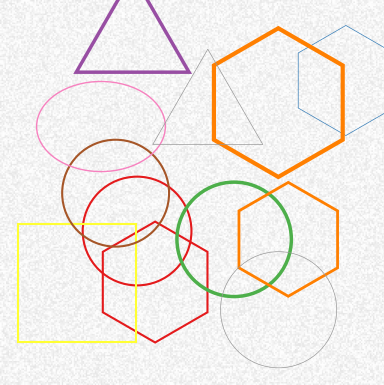[{"shape": "hexagon", "thickness": 1.5, "radius": 0.78, "center": [0.403, 0.267]}, {"shape": "circle", "thickness": 1.5, "radius": 0.71, "center": [0.356, 0.4]}, {"shape": "hexagon", "thickness": 0.5, "radius": 0.71, "center": [0.898, 0.791]}, {"shape": "circle", "thickness": 2.5, "radius": 0.74, "center": [0.608, 0.378]}, {"shape": "triangle", "thickness": 2.5, "radius": 0.85, "center": [0.345, 0.897]}, {"shape": "hexagon", "thickness": 2, "radius": 0.74, "center": [0.749, 0.378]}, {"shape": "hexagon", "thickness": 3, "radius": 0.97, "center": [0.723, 0.734]}, {"shape": "square", "thickness": 1.5, "radius": 0.77, "center": [0.2, 0.265]}, {"shape": "circle", "thickness": 1.5, "radius": 0.69, "center": [0.3, 0.498]}, {"shape": "oval", "thickness": 1, "radius": 0.84, "center": [0.262, 0.671]}, {"shape": "triangle", "thickness": 0.5, "radius": 0.83, "center": [0.54, 0.707]}, {"shape": "circle", "thickness": 0.5, "radius": 0.75, "center": [0.724, 0.195]}]